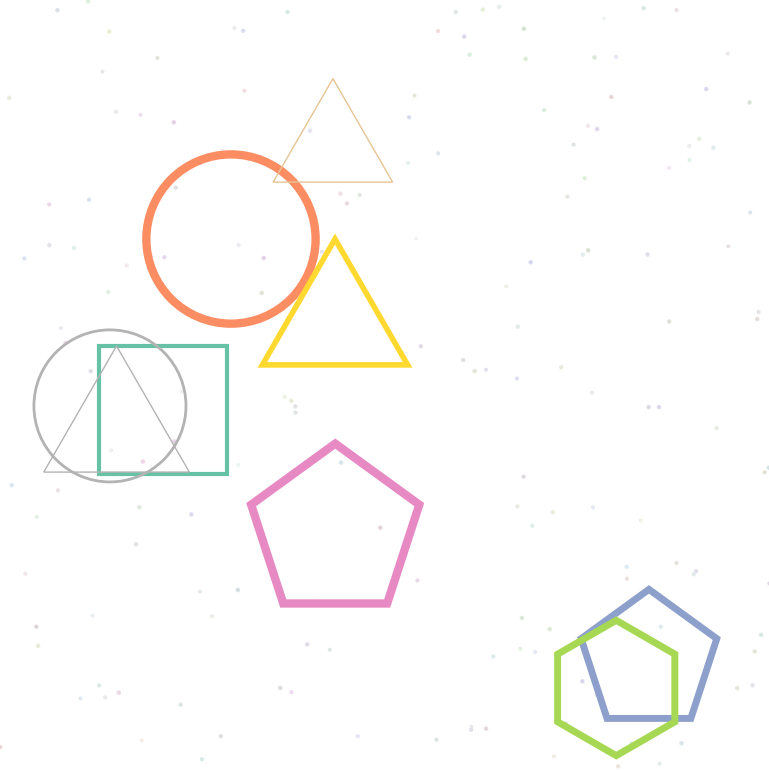[{"shape": "square", "thickness": 1.5, "radius": 0.41, "center": [0.212, 0.468]}, {"shape": "circle", "thickness": 3, "radius": 0.55, "center": [0.3, 0.69]}, {"shape": "pentagon", "thickness": 2.5, "radius": 0.46, "center": [0.843, 0.142]}, {"shape": "pentagon", "thickness": 3, "radius": 0.57, "center": [0.435, 0.309]}, {"shape": "hexagon", "thickness": 2.5, "radius": 0.44, "center": [0.8, 0.107]}, {"shape": "triangle", "thickness": 2, "radius": 0.54, "center": [0.435, 0.581]}, {"shape": "triangle", "thickness": 0.5, "radius": 0.45, "center": [0.432, 0.808]}, {"shape": "triangle", "thickness": 0.5, "radius": 0.55, "center": [0.151, 0.441]}, {"shape": "circle", "thickness": 1, "radius": 0.49, "center": [0.143, 0.473]}]